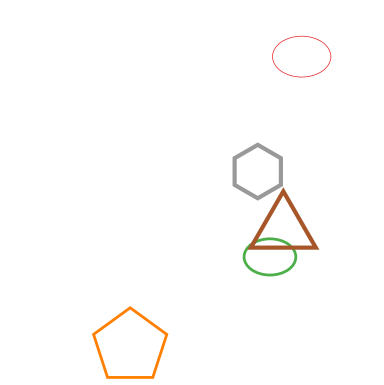[{"shape": "oval", "thickness": 0.5, "radius": 0.38, "center": [0.784, 0.853]}, {"shape": "oval", "thickness": 2, "radius": 0.34, "center": [0.701, 0.333]}, {"shape": "pentagon", "thickness": 2, "radius": 0.5, "center": [0.338, 0.101]}, {"shape": "triangle", "thickness": 3, "radius": 0.49, "center": [0.736, 0.406]}, {"shape": "hexagon", "thickness": 3, "radius": 0.35, "center": [0.669, 0.554]}]